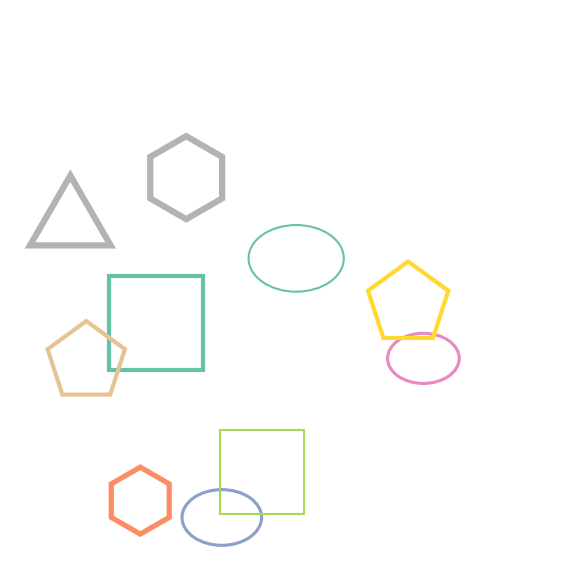[{"shape": "oval", "thickness": 1, "radius": 0.41, "center": [0.513, 0.552]}, {"shape": "square", "thickness": 2, "radius": 0.41, "center": [0.27, 0.44]}, {"shape": "hexagon", "thickness": 2.5, "radius": 0.29, "center": [0.243, 0.132]}, {"shape": "oval", "thickness": 1.5, "radius": 0.34, "center": [0.384, 0.103]}, {"shape": "oval", "thickness": 1.5, "radius": 0.31, "center": [0.733, 0.379]}, {"shape": "square", "thickness": 1, "radius": 0.37, "center": [0.454, 0.182]}, {"shape": "pentagon", "thickness": 2, "radius": 0.37, "center": [0.707, 0.473]}, {"shape": "pentagon", "thickness": 2, "radius": 0.35, "center": [0.149, 0.373]}, {"shape": "triangle", "thickness": 3, "radius": 0.4, "center": [0.122, 0.615]}, {"shape": "hexagon", "thickness": 3, "radius": 0.36, "center": [0.322, 0.692]}]